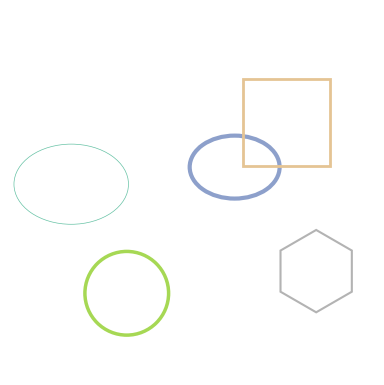[{"shape": "oval", "thickness": 0.5, "radius": 0.74, "center": [0.185, 0.522]}, {"shape": "oval", "thickness": 3, "radius": 0.58, "center": [0.609, 0.566]}, {"shape": "circle", "thickness": 2.5, "radius": 0.54, "center": [0.329, 0.238]}, {"shape": "square", "thickness": 2, "radius": 0.57, "center": [0.745, 0.682]}, {"shape": "hexagon", "thickness": 1.5, "radius": 0.53, "center": [0.821, 0.296]}]